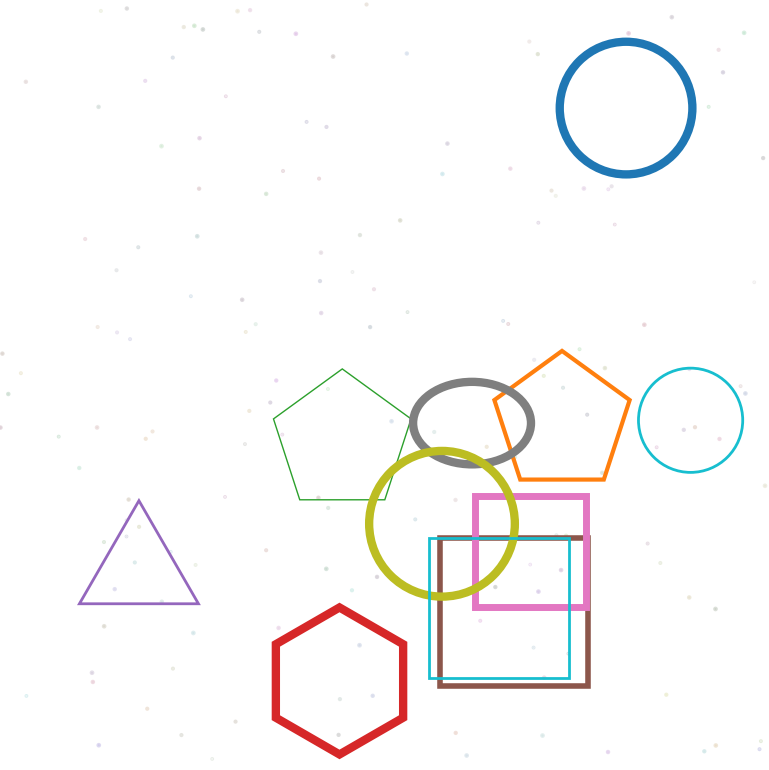[{"shape": "circle", "thickness": 3, "radius": 0.43, "center": [0.813, 0.86]}, {"shape": "pentagon", "thickness": 1.5, "radius": 0.46, "center": [0.73, 0.452]}, {"shape": "pentagon", "thickness": 0.5, "radius": 0.47, "center": [0.445, 0.427]}, {"shape": "hexagon", "thickness": 3, "radius": 0.48, "center": [0.441, 0.116]}, {"shape": "triangle", "thickness": 1, "radius": 0.45, "center": [0.18, 0.261]}, {"shape": "square", "thickness": 2, "radius": 0.48, "center": [0.667, 0.205]}, {"shape": "square", "thickness": 2.5, "radius": 0.36, "center": [0.688, 0.283]}, {"shape": "oval", "thickness": 3, "radius": 0.38, "center": [0.613, 0.451]}, {"shape": "circle", "thickness": 3, "radius": 0.47, "center": [0.574, 0.32]}, {"shape": "circle", "thickness": 1, "radius": 0.34, "center": [0.897, 0.454]}, {"shape": "square", "thickness": 1, "radius": 0.45, "center": [0.648, 0.21]}]